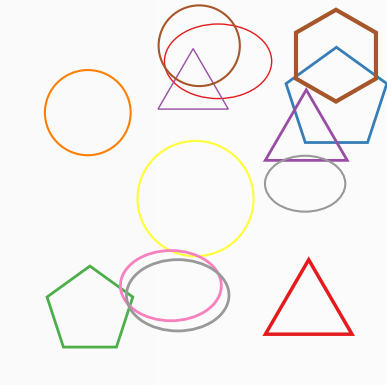[{"shape": "triangle", "thickness": 2.5, "radius": 0.64, "center": [0.797, 0.196]}, {"shape": "oval", "thickness": 1, "radius": 0.69, "center": [0.563, 0.841]}, {"shape": "pentagon", "thickness": 2, "radius": 0.68, "center": [0.868, 0.74]}, {"shape": "pentagon", "thickness": 2, "radius": 0.58, "center": [0.232, 0.193]}, {"shape": "triangle", "thickness": 2, "radius": 0.61, "center": [0.79, 0.645]}, {"shape": "triangle", "thickness": 1, "radius": 0.52, "center": [0.498, 0.769]}, {"shape": "circle", "thickness": 1.5, "radius": 0.55, "center": [0.227, 0.707]}, {"shape": "circle", "thickness": 1.5, "radius": 0.75, "center": [0.505, 0.484]}, {"shape": "circle", "thickness": 1.5, "radius": 0.52, "center": [0.514, 0.881]}, {"shape": "hexagon", "thickness": 3, "radius": 0.6, "center": [0.867, 0.855]}, {"shape": "oval", "thickness": 2, "radius": 0.65, "center": [0.441, 0.258]}, {"shape": "oval", "thickness": 2, "radius": 0.66, "center": [0.459, 0.233]}, {"shape": "oval", "thickness": 1.5, "radius": 0.52, "center": [0.787, 0.523]}]